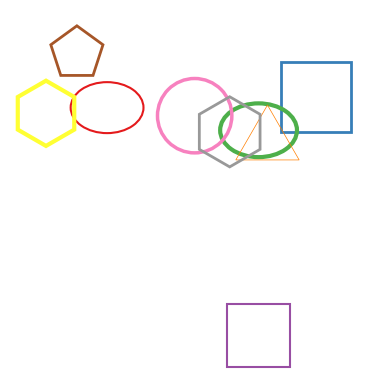[{"shape": "oval", "thickness": 1.5, "radius": 0.47, "center": [0.278, 0.72]}, {"shape": "square", "thickness": 2, "radius": 0.46, "center": [0.821, 0.748]}, {"shape": "oval", "thickness": 3, "radius": 0.5, "center": [0.672, 0.662]}, {"shape": "square", "thickness": 1.5, "radius": 0.41, "center": [0.672, 0.129]}, {"shape": "triangle", "thickness": 0.5, "radius": 0.48, "center": [0.695, 0.632]}, {"shape": "hexagon", "thickness": 3, "radius": 0.42, "center": [0.12, 0.706]}, {"shape": "pentagon", "thickness": 2, "radius": 0.36, "center": [0.2, 0.862]}, {"shape": "circle", "thickness": 2.5, "radius": 0.48, "center": [0.506, 0.7]}, {"shape": "hexagon", "thickness": 2, "radius": 0.46, "center": [0.597, 0.658]}]